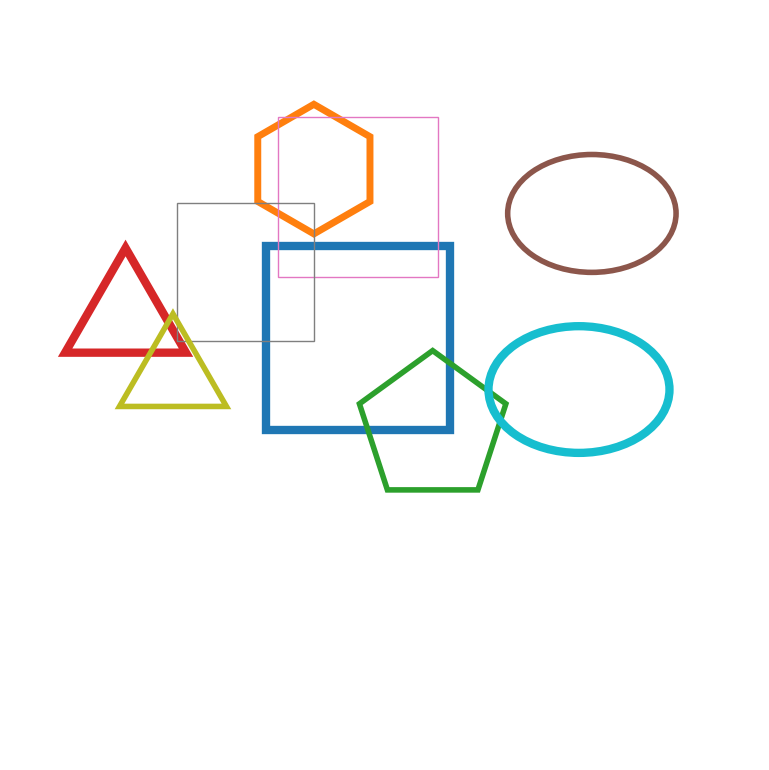[{"shape": "square", "thickness": 3, "radius": 0.6, "center": [0.465, 0.561]}, {"shape": "hexagon", "thickness": 2.5, "radius": 0.42, "center": [0.408, 0.78]}, {"shape": "pentagon", "thickness": 2, "radius": 0.5, "center": [0.562, 0.445]}, {"shape": "triangle", "thickness": 3, "radius": 0.45, "center": [0.163, 0.587]}, {"shape": "oval", "thickness": 2, "radius": 0.55, "center": [0.769, 0.723]}, {"shape": "square", "thickness": 0.5, "radius": 0.52, "center": [0.465, 0.744]}, {"shape": "square", "thickness": 0.5, "radius": 0.45, "center": [0.318, 0.647]}, {"shape": "triangle", "thickness": 2, "radius": 0.4, "center": [0.225, 0.512]}, {"shape": "oval", "thickness": 3, "radius": 0.59, "center": [0.752, 0.494]}]